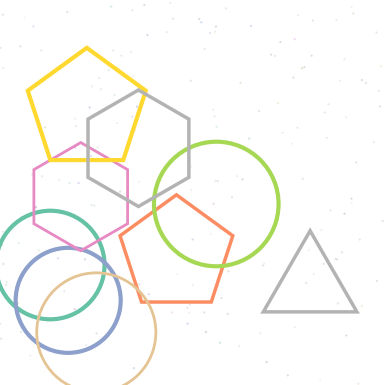[{"shape": "circle", "thickness": 3, "radius": 0.71, "center": [0.131, 0.312]}, {"shape": "pentagon", "thickness": 2.5, "radius": 0.77, "center": [0.458, 0.34]}, {"shape": "circle", "thickness": 3, "radius": 0.68, "center": [0.177, 0.22]}, {"shape": "hexagon", "thickness": 2, "radius": 0.7, "center": [0.21, 0.489]}, {"shape": "circle", "thickness": 3, "radius": 0.81, "center": [0.562, 0.47]}, {"shape": "pentagon", "thickness": 3, "radius": 0.81, "center": [0.225, 0.715]}, {"shape": "circle", "thickness": 2, "radius": 0.77, "center": [0.25, 0.137]}, {"shape": "hexagon", "thickness": 2.5, "radius": 0.76, "center": [0.36, 0.615]}, {"shape": "triangle", "thickness": 2.5, "radius": 0.7, "center": [0.806, 0.26]}]